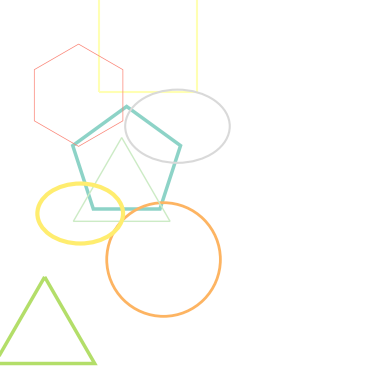[{"shape": "pentagon", "thickness": 2.5, "radius": 0.74, "center": [0.329, 0.576]}, {"shape": "square", "thickness": 1.5, "radius": 0.64, "center": [0.385, 0.888]}, {"shape": "hexagon", "thickness": 0.5, "radius": 0.66, "center": [0.204, 0.753]}, {"shape": "circle", "thickness": 2, "radius": 0.74, "center": [0.425, 0.326]}, {"shape": "triangle", "thickness": 2.5, "radius": 0.75, "center": [0.116, 0.131]}, {"shape": "oval", "thickness": 1.5, "radius": 0.68, "center": [0.461, 0.672]}, {"shape": "triangle", "thickness": 1, "radius": 0.72, "center": [0.316, 0.498]}, {"shape": "oval", "thickness": 3, "radius": 0.56, "center": [0.208, 0.445]}]